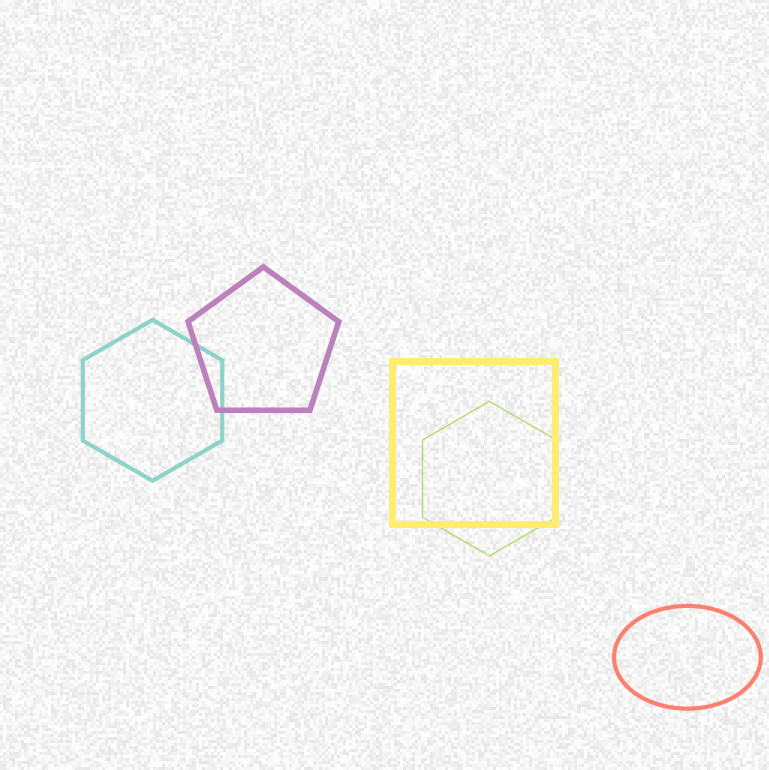[{"shape": "hexagon", "thickness": 1.5, "radius": 0.52, "center": [0.198, 0.48]}, {"shape": "oval", "thickness": 1.5, "radius": 0.48, "center": [0.893, 0.146]}, {"shape": "hexagon", "thickness": 0.5, "radius": 0.5, "center": [0.636, 0.378]}, {"shape": "pentagon", "thickness": 2, "radius": 0.51, "center": [0.342, 0.55]}, {"shape": "square", "thickness": 2.5, "radius": 0.53, "center": [0.615, 0.425]}]